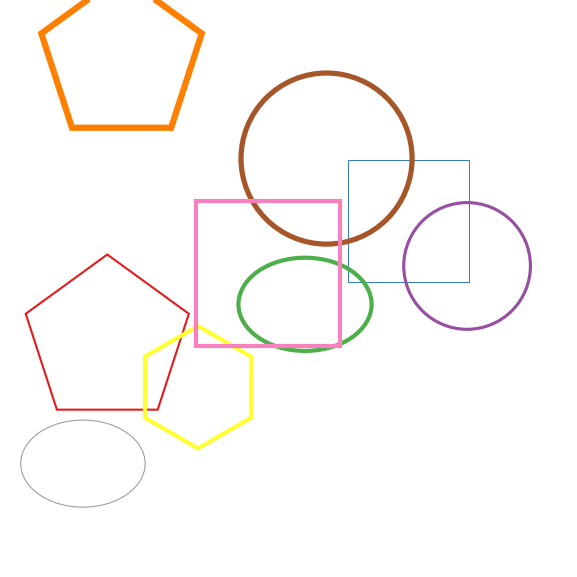[{"shape": "pentagon", "thickness": 1, "radius": 0.74, "center": [0.186, 0.41]}, {"shape": "square", "thickness": 0.5, "radius": 0.53, "center": [0.707, 0.617]}, {"shape": "oval", "thickness": 2, "radius": 0.58, "center": [0.528, 0.472]}, {"shape": "circle", "thickness": 1.5, "radius": 0.55, "center": [0.809, 0.539]}, {"shape": "pentagon", "thickness": 3, "radius": 0.73, "center": [0.21, 0.896]}, {"shape": "hexagon", "thickness": 2, "radius": 0.53, "center": [0.343, 0.329]}, {"shape": "circle", "thickness": 2.5, "radius": 0.74, "center": [0.565, 0.725]}, {"shape": "square", "thickness": 2, "radius": 0.62, "center": [0.464, 0.526]}, {"shape": "oval", "thickness": 0.5, "radius": 0.54, "center": [0.144, 0.196]}]